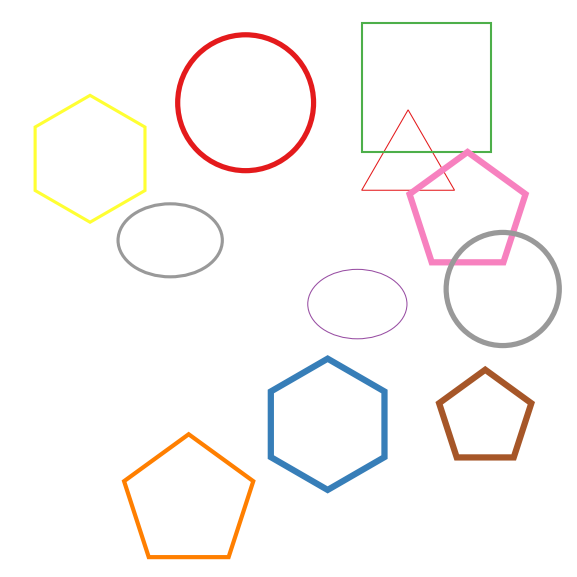[{"shape": "circle", "thickness": 2.5, "radius": 0.59, "center": [0.425, 0.821]}, {"shape": "triangle", "thickness": 0.5, "radius": 0.46, "center": [0.707, 0.716]}, {"shape": "hexagon", "thickness": 3, "radius": 0.57, "center": [0.567, 0.264]}, {"shape": "square", "thickness": 1, "radius": 0.56, "center": [0.738, 0.848]}, {"shape": "oval", "thickness": 0.5, "radius": 0.43, "center": [0.619, 0.473]}, {"shape": "pentagon", "thickness": 2, "radius": 0.59, "center": [0.327, 0.13]}, {"shape": "hexagon", "thickness": 1.5, "radius": 0.55, "center": [0.156, 0.724]}, {"shape": "pentagon", "thickness": 3, "radius": 0.42, "center": [0.84, 0.275]}, {"shape": "pentagon", "thickness": 3, "radius": 0.53, "center": [0.81, 0.63]}, {"shape": "oval", "thickness": 1.5, "radius": 0.45, "center": [0.295, 0.583]}, {"shape": "circle", "thickness": 2.5, "radius": 0.49, "center": [0.871, 0.499]}]